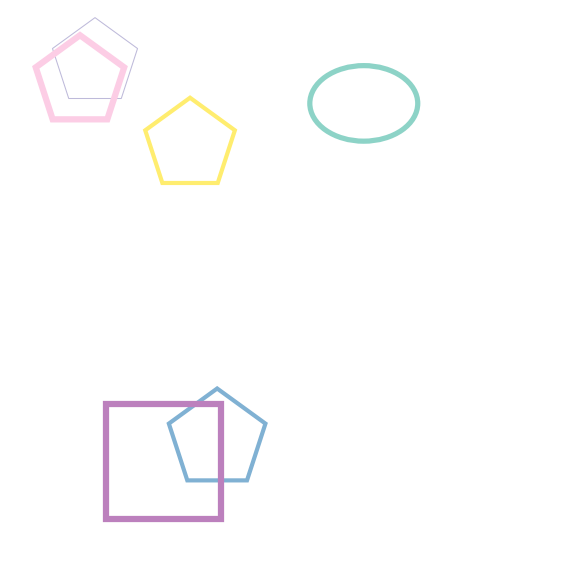[{"shape": "oval", "thickness": 2.5, "radius": 0.47, "center": [0.63, 0.82]}, {"shape": "pentagon", "thickness": 0.5, "radius": 0.39, "center": [0.165, 0.891]}, {"shape": "pentagon", "thickness": 2, "radius": 0.44, "center": [0.376, 0.238]}, {"shape": "pentagon", "thickness": 3, "radius": 0.4, "center": [0.138, 0.858]}, {"shape": "square", "thickness": 3, "radius": 0.5, "center": [0.283, 0.2]}, {"shape": "pentagon", "thickness": 2, "radius": 0.41, "center": [0.329, 0.748]}]